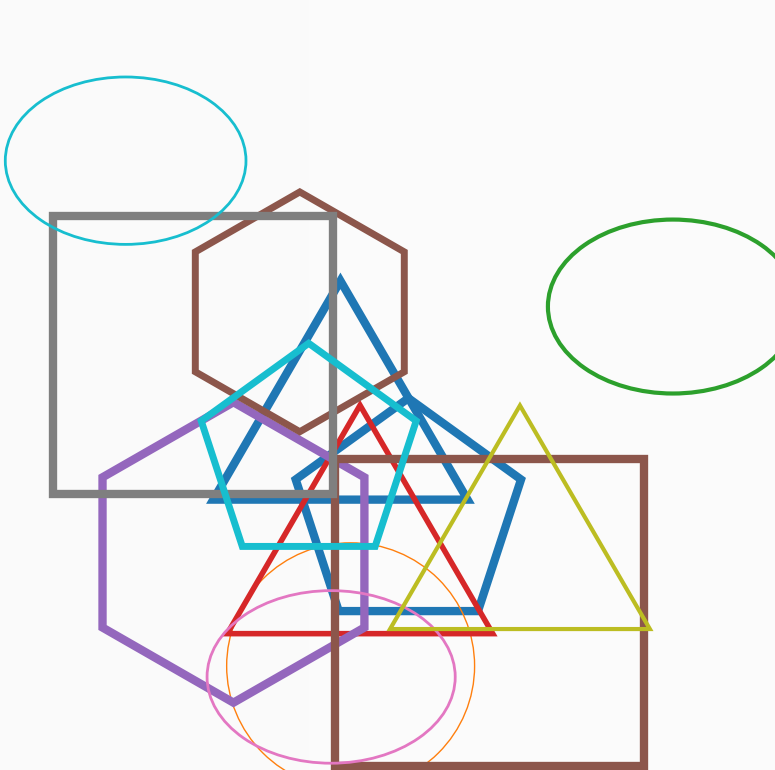[{"shape": "pentagon", "thickness": 3, "radius": 0.76, "center": [0.527, 0.33]}, {"shape": "triangle", "thickness": 3, "radius": 0.95, "center": [0.439, 0.446]}, {"shape": "circle", "thickness": 0.5, "radius": 0.8, "center": [0.452, 0.135]}, {"shape": "oval", "thickness": 1.5, "radius": 0.81, "center": [0.868, 0.602]}, {"shape": "triangle", "thickness": 2, "radius": 0.99, "center": [0.465, 0.276]}, {"shape": "hexagon", "thickness": 3, "radius": 0.98, "center": [0.301, 0.283]}, {"shape": "hexagon", "thickness": 2.5, "radius": 0.78, "center": [0.387, 0.595]}, {"shape": "square", "thickness": 3, "radius": 1.0, "center": [0.632, 0.205]}, {"shape": "oval", "thickness": 1, "radius": 0.8, "center": [0.427, 0.121]}, {"shape": "square", "thickness": 3, "radius": 0.9, "center": [0.249, 0.539]}, {"shape": "triangle", "thickness": 1.5, "radius": 0.97, "center": [0.671, 0.28]}, {"shape": "pentagon", "thickness": 2.5, "radius": 0.73, "center": [0.398, 0.408]}, {"shape": "oval", "thickness": 1, "radius": 0.78, "center": [0.162, 0.791]}]